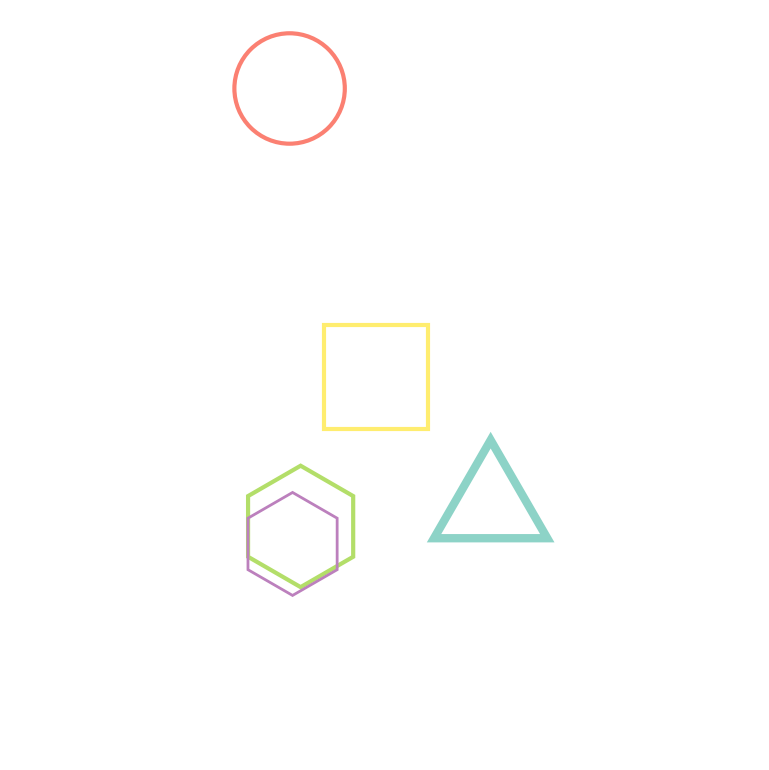[{"shape": "triangle", "thickness": 3, "radius": 0.42, "center": [0.637, 0.343]}, {"shape": "circle", "thickness": 1.5, "radius": 0.36, "center": [0.376, 0.885]}, {"shape": "hexagon", "thickness": 1.5, "radius": 0.39, "center": [0.39, 0.316]}, {"shape": "hexagon", "thickness": 1, "radius": 0.33, "center": [0.38, 0.294]}, {"shape": "square", "thickness": 1.5, "radius": 0.34, "center": [0.489, 0.511]}]